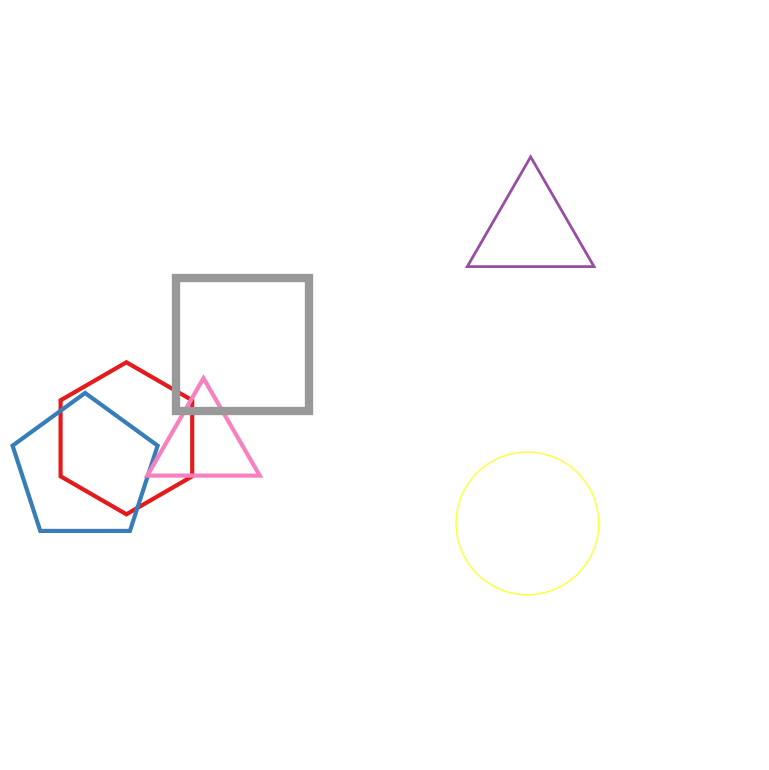[{"shape": "hexagon", "thickness": 1.5, "radius": 0.49, "center": [0.164, 0.431]}, {"shape": "pentagon", "thickness": 1.5, "radius": 0.5, "center": [0.111, 0.391]}, {"shape": "triangle", "thickness": 1, "radius": 0.48, "center": [0.689, 0.701]}, {"shape": "circle", "thickness": 0.5, "radius": 0.46, "center": [0.685, 0.32]}, {"shape": "triangle", "thickness": 1.5, "radius": 0.42, "center": [0.264, 0.424]}, {"shape": "square", "thickness": 3, "radius": 0.43, "center": [0.315, 0.553]}]